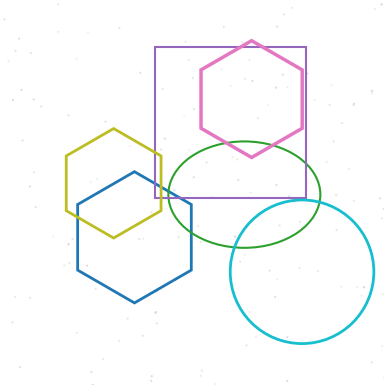[{"shape": "hexagon", "thickness": 2, "radius": 0.85, "center": [0.349, 0.384]}, {"shape": "oval", "thickness": 1.5, "radius": 0.99, "center": [0.635, 0.494]}, {"shape": "square", "thickness": 1.5, "radius": 0.98, "center": [0.598, 0.681]}, {"shape": "hexagon", "thickness": 2.5, "radius": 0.76, "center": [0.654, 0.743]}, {"shape": "hexagon", "thickness": 2, "radius": 0.71, "center": [0.295, 0.524]}, {"shape": "circle", "thickness": 2, "radius": 0.93, "center": [0.785, 0.294]}]